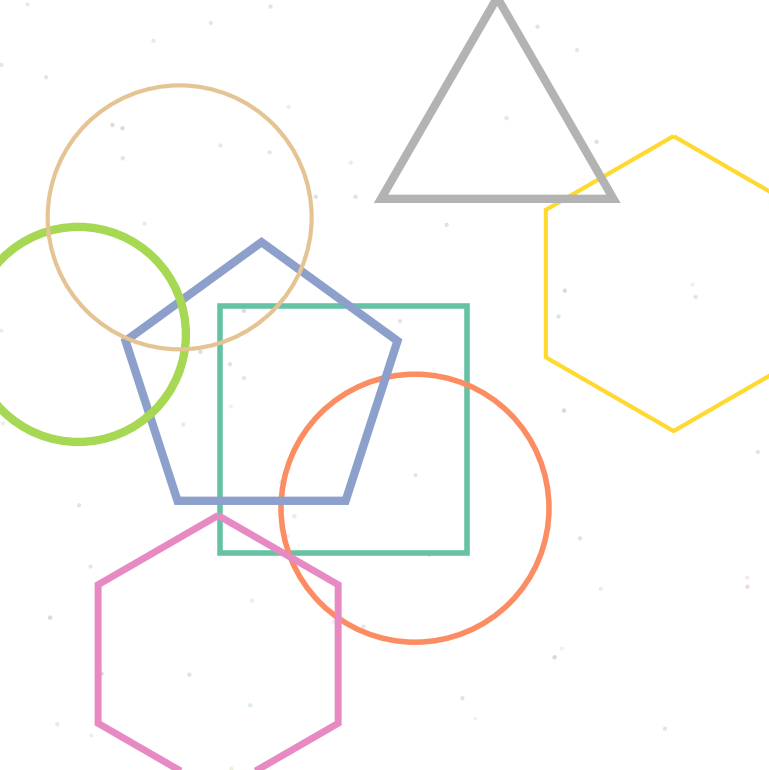[{"shape": "square", "thickness": 2, "radius": 0.8, "center": [0.446, 0.442]}, {"shape": "circle", "thickness": 2, "radius": 0.87, "center": [0.539, 0.34]}, {"shape": "pentagon", "thickness": 3, "radius": 0.93, "center": [0.34, 0.5]}, {"shape": "hexagon", "thickness": 2.5, "radius": 0.9, "center": [0.283, 0.151]}, {"shape": "circle", "thickness": 3, "radius": 0.7, "center": [0.102, 0.566]}, {"shape": "hexagon", "thickness": 1.5, "radius": 0.96, "center": [0.875, 0.632]}, {"shape": "circle", "thickness": 1.5, "radius": 0.86, "center": [0.233, 0.718]}, {"shape": "triangle", "thickness": 3, "radius": 0.87, "center": [0.646, 0.829]}]